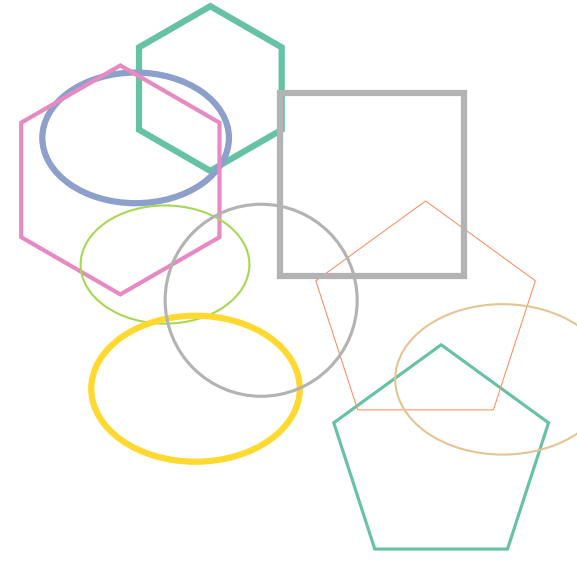[{"shape": "hexagon", "thickness": 3, "radius": 0.71, "center": [0.364, 0.846]}, {"shape": "pentagon", "thickness": 1.5, "radius": 0.98, "center": [0.764, 0.207]}, {"shape": "pentagon", "thickness": 0.5, "radius": 1.0, "center": [0.737, 0.451]}, {"shape": "oval", "thickness": 3, "radius": 0.81, "center": [0.235, 0.76]}, {"shape": "hexagon", "thickness": 2, "radius": 0.99, "center": [0.208, 0.688]}, {"shape": "oval", "thickness": 1, "radius": 0.73, "center": [0.286, 0.541]}, {"shape": "oval", "thickness": 3, "radius": 0.9, "center": [0.339, 0.326]}, {"shape": "oval", "thickness": 1, "radius": 0.93, "center": [0.87, 0.342]}, {"shape": "square", "thickness": 3, "radius": 0.79, "center": [0.644, 0.679]}, {"shape": "circle", "thickness": 1.5, "radius": 0.83, "center": [0.452, 0.479]}]